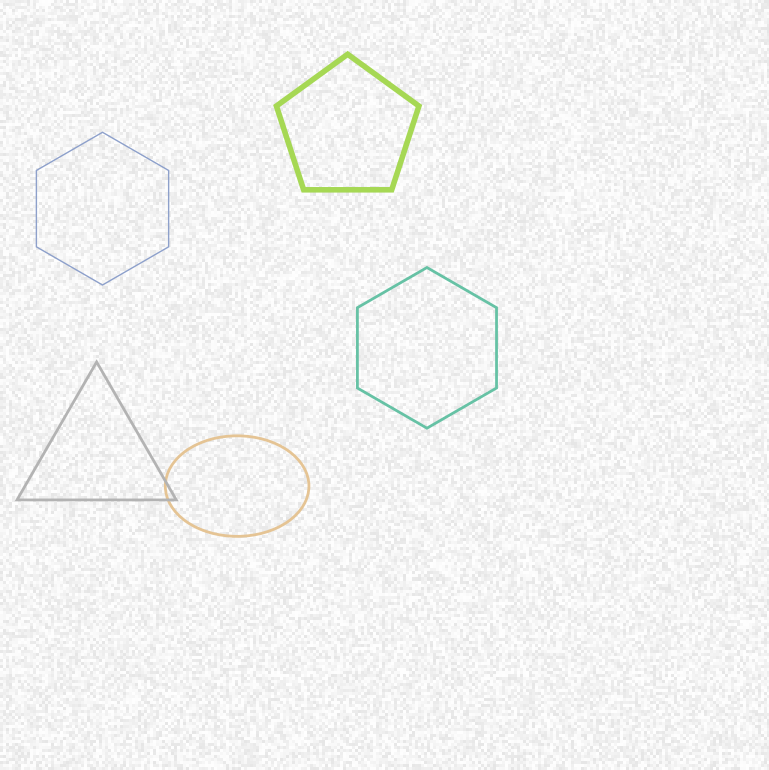[{"shape": "hexagon", "thickness": 1, "radius": 0.52, "center": [0.554, 0.548]}, {"shape": "hexagon", "thickness": 0.5, "radius": 0.5, "center": [0.133, 0.729]}, {"shape": "pentagon", "thickness": 2, "radius": 0.49, "center": [0.452, 0.832]}, {"shape": "oval", "thickness": 1, "radius": 0.47, "center": [0.308, 0.369]}, {"shape": "triangle", "thickness": 1, "radius": 0.6, "center": [0.126, 0.41]}]